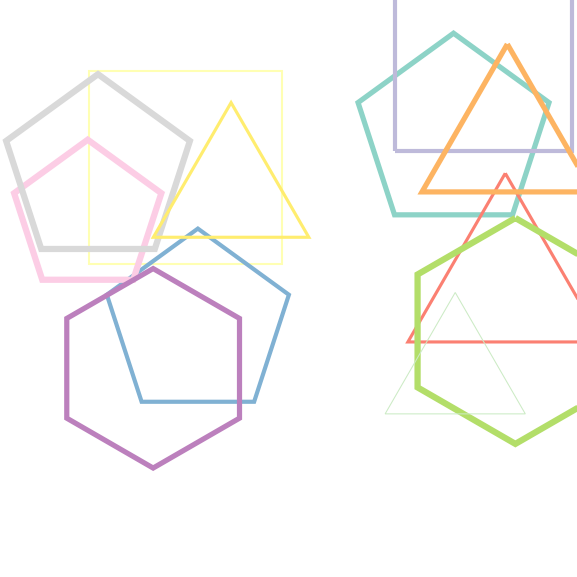[{"shape": "pentagon", "thickness": 2.5, "radius": 0.87, "center": [0.785, 0.768]}, {"shape": "square", "thickness": 1, "radius": 0.84, "center": [0.322, 0.708]}, {"shape": "square", "thickness": 2, "radius": 0.76, "center": [0.837, 0.89]}, {"shape": "triangle", "thickness": 1.5, "radius": 0.97, "center": [0.875, 0.504]}, {"shape": "pentagon", "thickness": 2, "radius": 0.83, "center": [0.343, 0.438]}, {"shape": "triangle", "thickness": 2.5, "radius": 0.85, "center": [0.878, 0.752]}, {"shape": "hexagon", "thickness": 3, "radius": 0.98, "center": [0.892, 0.426]}, {"shape": "pentagon", "thickness": 3, "radius": 0.67, "center": [0.152, 0.623]}, {"shape": "pentagon", "thickness": 3, "radius": 0.84, "center": [0.17, 0.703]}, {"shape": "hexagon", "thickness": 2.5, "radius": 0.86, "center": [0.265, 0.361]}, {"shape": "triangle", "thickness": 0.5, "radius": 0.7, "center": [0.788, 0.353]}, {"shape": "triangle", "thickness": 1.5, "radius": 0.78, "center": [0.4, 0.666]}]